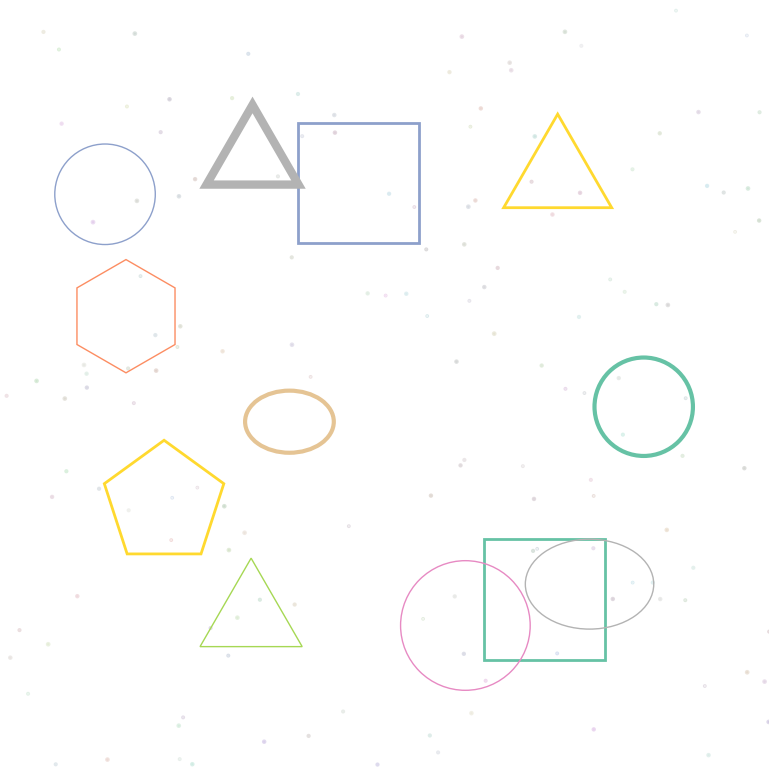[{"shape": "square", "thickness": 1, "radius": 0.39, "center": [0.707, 0.222]}, {"shape": "circle", "thickness": 1.5, "radius": 0.32, "center": [0.836, 0.472]}, {"shape": "hexagon", "thickness": 0.5, "radius": 0.37, "center": [0.164, 0.589]}, {"shape": "circle", "thickness": 0.5, "radius": 0.33, "center": [0.136, 0.748]}, {"shape": "square", "thickness": 1, "radius": 0.39, "center": [0.466, 0.762]}, {"shape": "circle", "thickness": 0.5, "radius": 0.42, "center": [0.604, 0.188]}, {"shape": "triangle", "thickness": 0.5, "radius": 0.38, "center": [0.326, 0.199]}, {"shape": "triangle", "thickness": 1, "radius": 0.41, "center": [0.724, 0.771]}, {"shape": "pentagon", "thickness": 1, "radius": 0.41, "center": [0.213, 0.347]}, {"shape": "oval", "thickness": 1.5, "radius": 0.29, "center": [0.376, 0.452]}, {"shape": "triangle", "thickness": 3, "radius": 0.34, "center": [0.328, 0.795]}, {"shape": "oval", "thickness": 0.5, "radius": 0.42, "center": [0.766, 0.241]}]